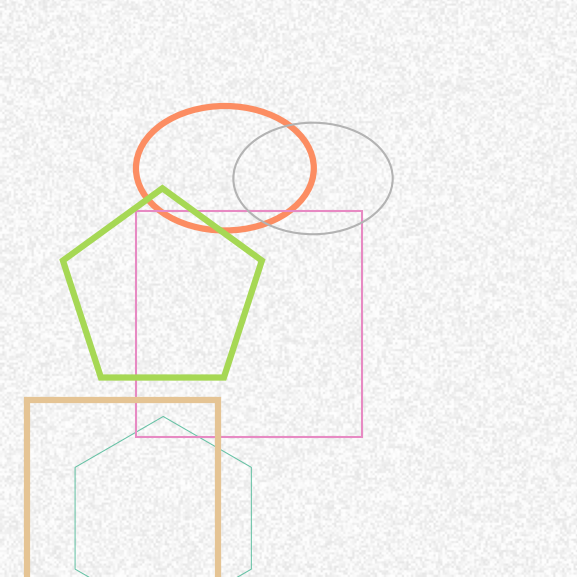[{"shape": "hexagon", "thickness": 0.5, "radius": 0.88, "center": [0.283, 0.102]}, {"shape": "oval", "thickness": 3, "radius": 0.77, "center": [0.389, 0.708]}, {"shape": "square", "thickness": 1, "radius": 0.98, "center": [0.432, 0.437]}, {"shape": "pentagon", "thickness": 3, "radius": 0.91, "center": [0.281, 0.492]}, {"shape": "square", "thickness": 3, "radius": 0.82, "center": [0.212, 0.141]}, {"shape": "oval", "thickness": 1, "radius": 0.69, "center": [0.542, 0.69]}]